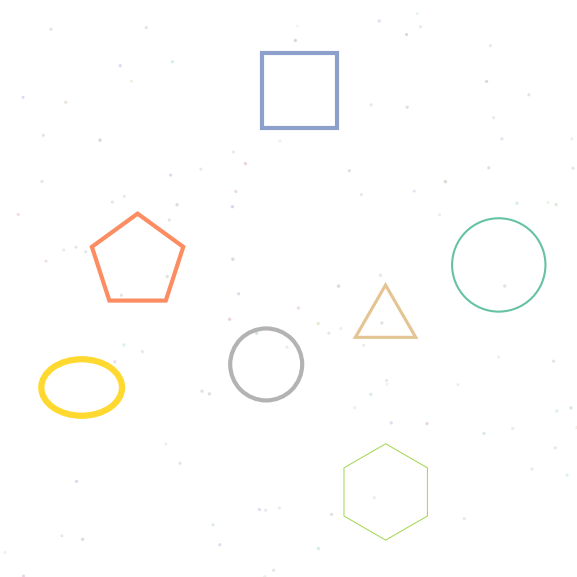[{"shape": "circle", "thickness": 1, "radius": 0.4, "center": [0.864, 0.54]}, {"shape": "pentagon", "thickness": 2, "radius": 0.42, "center": [0.238, 0.546]}, {"shape": "square", "thickness": 2, "radius": 0.33, "center": [0.518, 0.842]}, {"shape": "hexagon", "thickness": 0.5, "radius": 0.42, "center": [0.668, 0.147]}, {"shape": "oval", "thickness": 3, "radius": 0.35, "center": [0.141, 0.328]}, {"shape": "triangle", "thickness": 1.5, "radius": 0.3, "center": [0.668, 0.445]}, {"shape": "circle", "thickness": 2, "radius": 0.31, "center": [0.461, 0.368]}]